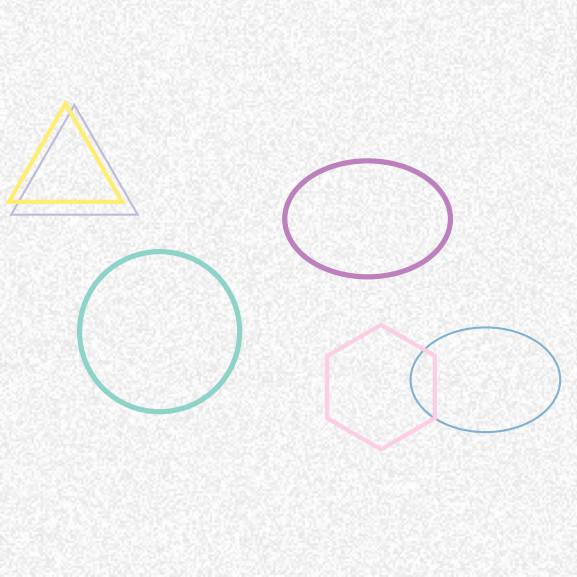[{"shape": "circle", "thickness": 2.5, "radius": 0.69, "center": [0.276, 0.425]}, {"shape": "triangle", "thickness": 1, "radius": 0.63, "center": [0.129, 0.691]}, {"shape": "oval", "thickness": 1, "radius": 0.65, "center": [0.841, 0.342]}, {"shape": "hexagon", "thickness": 2, "radius": 0.54, "center": [0.66, 0.329]}, {"shape": "oval", "thickness": 2.5, "radius": 0.72, "center": [0.637, 0.62]}, {"shape": "triangle", "thickness": 2, "radius": 0.57, "center": [0.113, 0.706]}]